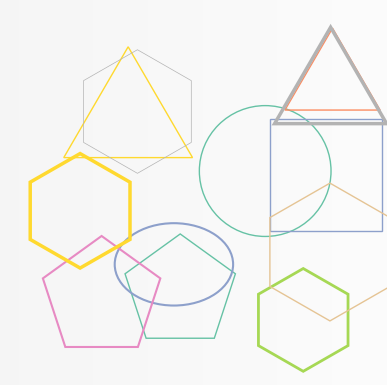[{"shape": "pentagon", "thickness": 1, "radius": 0.75, "center": [0.465, 0.243]}, {"shape": "circle", "thickness": 1, "radius": 0.85, "center": [0.684, 0.556]}, {"shape": "triangle", "thickness": 1, "radius": 0.71, "center": [0.858, 0.785]}, {"shape": "square", "thickness": 1, "radius": 0.73, "center": [0.841, 0.546]}, {"shape": "oval", "thickness": 1.5, "radius": 0.76, "center": [0.449, 0.313]}, {"shape": "pentagon", "thickness": 1.5, "radius": 0.8, "center": [0.262, 0.228]}, {"shape": "hexagon", "thickness": 2, "radius": 0.67, "center": [0.783, 0.169]}, {"shape": "hexagon", "thickness": 2.5, "radius": 0.74, "center": [0.207, 0.452]}, {"shape": "triangle", "thickness": 1, "radius": 0.96, "center": [0.331, 0.687]}, {"shape": "hexagon", "thickness": 1, "radius": 0.89, "center": [0.851, 0.345]}, {"shape": "triangle", "thickness": 2.5, "radius": 0.83, "center": [0.853, 0.762]}, {"shape": "hexagon", "thickness": 0.5, "radius": 0.8, "center": [0.355, 0.71]}]